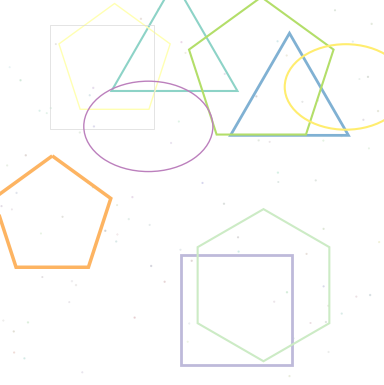[{"shape": "triangle", "thickness": 1.5, "radius": 0.94, "center": [0.453, 0.858]}, {"shape": "pentagon", "thickness": 1, "radius": 0.76, "center": [0.298, 0.839]}, {"shape": "square", "thickness": 2, "radius": 0.72, "center": [0.615, 0.195]}, {"shape": "triangle", "thickness": 2, "radius": 0.88, "center": [0.752, 0.737]}, {"shape": "pentagon", "thickness": 2.5, "radius": 0.8, "center": [0.136, 0.435]}, {"shape": "pentagon", "thickness": 1.5, "radius": 0.99, "center": [0.679, 0.81]}, {"shape": "square", "thickness": 0.5, "radius": 0.67, "center": [0.264, 0.799]}, {"shape": "oval", "thickness": 1, "radius": 0.84, "center": [0.385, 0.672]}, {"shape": "hexagon", "thickness": 1.5, "radius": 0.99, "center": [0.684, 0.259]}, {"shape": "oval", "thickness": 1.5, "radius": 0.79, "center": [0.898, 0.774]}]